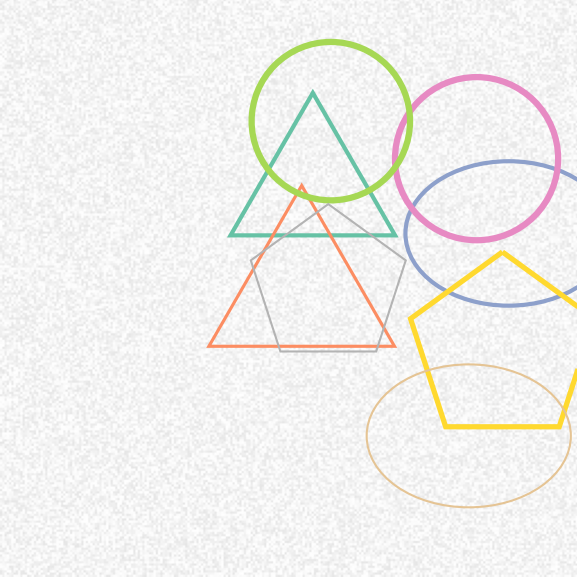[{"shape": "triangle", "thickness": 2, "radius": 0.82, "center": [0.542, 0.674]}, {"shape": "triangle", "thickness": 1.5, "radius": 0.93, "center": [0.522, 0.492]}, {"shape": "oval", "thickness": 2, "radius": 0.89, "center": [0.881, 0.595]}, {"shape": "circle", "thickness": 3, "radius": 0.71, "center": [0.825, 0.724]}, {"shape": "circle", "thickness": 3, "radius": 0.69, "center": [0.573, 0.789]}, {"shape": "pentagon", "thickness": 2.5, "radius": 0.84, "center": [0.87, 0.396]}, {"shape": "oval", "thickness": 1, "radius": 0.88, "center": [0.812, 0.244]}, {"shape": "pentagon", "thickness": 1, "radius": 0.71, "center": [0.568, 0.505]}]